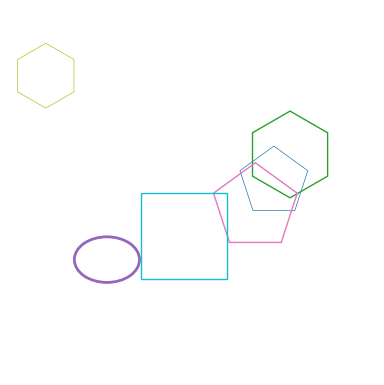[{"shape": "pentagon", "thickness": 0.5, "radius": 0.46, "center": [0.711, 0.528]}, {"shape": "hexagon", "thickness": 1, "radius": 0.56, "center": [0.753, 0.599]}, {"shape": "oval", "thickness": 2, "radius": 0.42, "center": [0.278, 0.326]}, {"shape": "pentagon", "thickness": 1, "radius": 0.57, "center": [0.663, 0.463]}, {"shape": "hexagon", "thickness": 0.5, "radius": 0.42, "center": [0.119, 0.803]}, {"shape": "square", "thickness": 1, "radius": 0.56, "center": [0.477, 0.387]}]